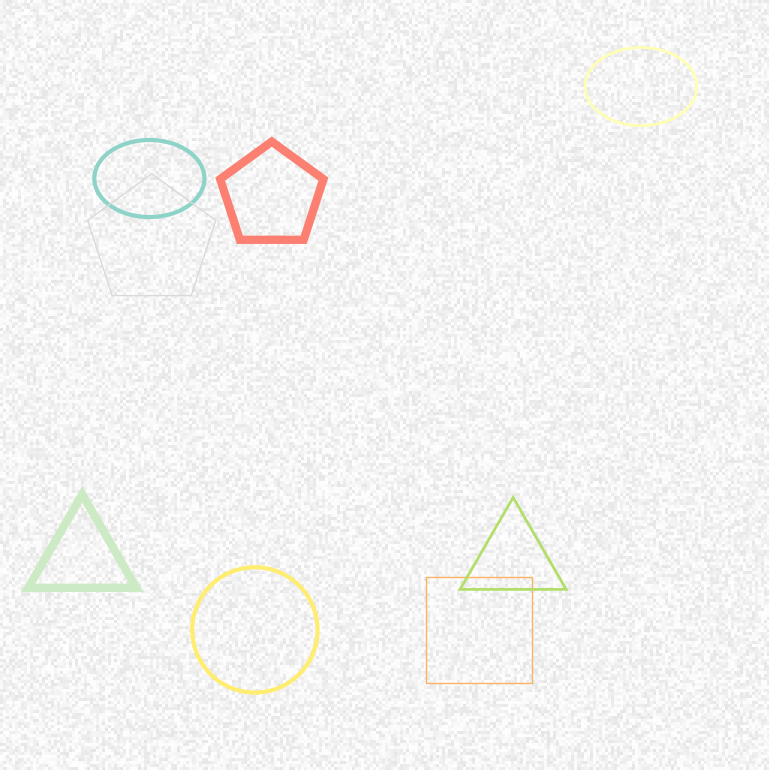[{"shape": "oval", "thickness": 1.5, "radius": 0.36, "center": [0.194, 0.768]}, {"shape": "oval", "thickness": 1, "radius": 0.36, "center": [0.832, 0.888]}, {"shape": "pentagon", "thickness": 3, "radius": 0.35, "center": [0.353, 0.746]}, {"shape": "square", "thickness": 0.5, "radius": 0.34, "center": [0.622, 0.182]}, {"shape": "triangle", "thickness": 1, "radius": 0.4, "center": [0.666, 0.274]}, {"shape": "pentagon", "thickness": 0.5, "radius": 0.44, "center": [0.197, 0.687]}, {"shape": "triangle", "thickness": 3, "radius": 0.4, "center": [0.107, 0.277]}, {"shape": "circle", "thickness": 1.5, "radius": 0.41, "center": [0.331, 0.182]}]